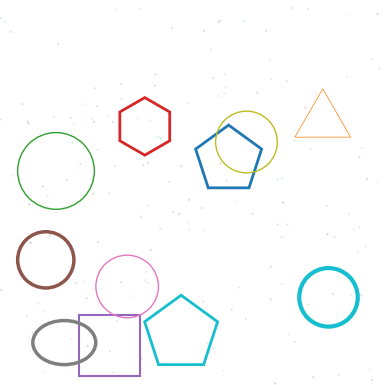[{"shape": "pentagon", "thickness": 2, "radius": 0.45, "center": [0.594, 0.585]}, {"shape": "triangle", "thickness": 0.5, "radius": 0.42, "center": [0.838, 0.686]}, {"shape": "circle", "thickness": 1, "radius": 0.5, "center": [0.145, 0.556]}, {"shape": "hexagon", "thickness": 2, "radius": 0.37, "center": [0.376, 0.672]}, {"shape": "square", "thickness": 1.5, "radius": 0.39, "center": [0.285, 0.103]}, {"shape": "circle", "thickness": 2.5, "radius": 0.37, "center": [0.119, 0.325]}, {"shape": "circle", "thickness": 1, "radius": 0.41, "center": [0.33, 0.256]}, {"shape": "oval", "thickness": 2.5, "radius": 0.41, "center": [0.167, 0.11]}, {"shape": "circle", "thickness": 1, "radius": 0.4, "center": [0.64, 0.631]}, {"shape": "circle", "thickness": 3, "radius": 0.38, "center": [0.853, 0.228]}, {"shape": "pentagon", "thickness": 2, "radius": 0.5, "center": [0.47, 0.133]}]